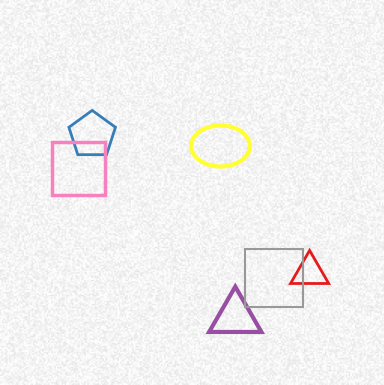[{"shape": "triangle", "thickness": 2, "radius": 0.29, "center": [0.804, 0.292]}, {"shape": "pentagon", "thickness": 2, "radius": 0.32, "center": [0.239, 0.65]}, {"shape": "triangle", "thickness": 3, "radius": 0.39, "center": [0.611, 0.177]}, {"shape": "oval", "thickness": 3, "radius": 0.38, "center": [0.573, 0.621]}, {"shape": "square", "thickness": 2.5, "radius": 0.34, "center": [0.203, 0.562]}, {"shape": "square", "thickness": 1.5, "radius": 0.38, "center": [0.712, 0.277]}]